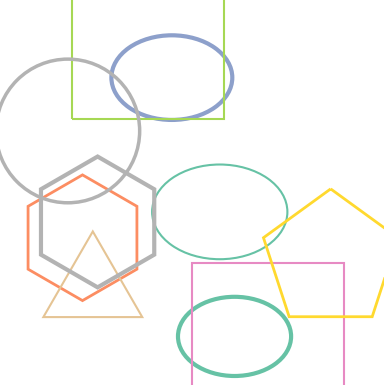[{"shape": "oval", "thickness": 1.5, "radius": 0.88, "center": [0.571, 0.45]}, {"shape": "oval", "thickness": 3, "radius": 0.73, "center": [0.609, 0.126]}, {"shape": "hexagon", "thickness": 2, "radius": 0.82, "center": [0.214, 0.382]}, {"shape": "oval", "thickness": 3, "radius": 0.79, "center": [0.446, 0.798]}, {"shape": "square", "thickness": 1.5, "radius": 0.99, "center": [0.696, 0.119]}, {"shape": "square", "thickness": 1.5, "radius": 0.99, "center": [0.384, 0.887]}, {"shape": "pentagon", "thickness": 2, "radius": 0.92, "center": [0.859, 0.326]}, {"shape": "triangle", "thickness": 1.5, "radius": 0.74, "center": [0.241, 0.251]}, {"shape": "circle", "thickness": 2.5, "radius": 0.93, "center": [0.176, 0.66]}, {"shape": "hexagon", "thickness": 3, "radius": 0.85, "center": [0.254, 0.424]}]